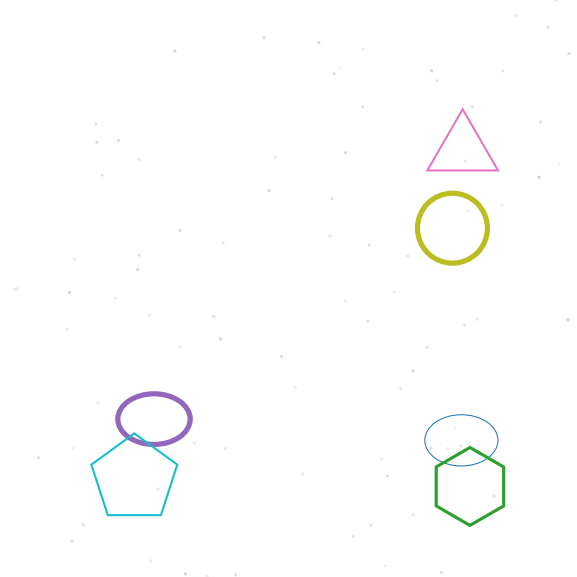[{"shape": "oval", "thickness": 0.5, "radius": 0.32, "center": [0.799, 0.237]}, {"shape": "hexagon", "thickness": 1.5, "radius": 0.34, "center": [0.814, 0.157]}, {"shape": "oval", "thickness": 2.5, "radius": 0.31, "center": [0.267, 0.273]}, {"shape": "triangle", "thickness": 1, "radius": 0.35, "center": [0.801, 0.739]}, {"shape": "circle", "thickness": 2.5, "radius": 0.3, "center": [0.783, 0.604]}, {"shape": "pentagon", "thickness": 1, "radius": 0.39, "center": [0.233, 0.17]}]